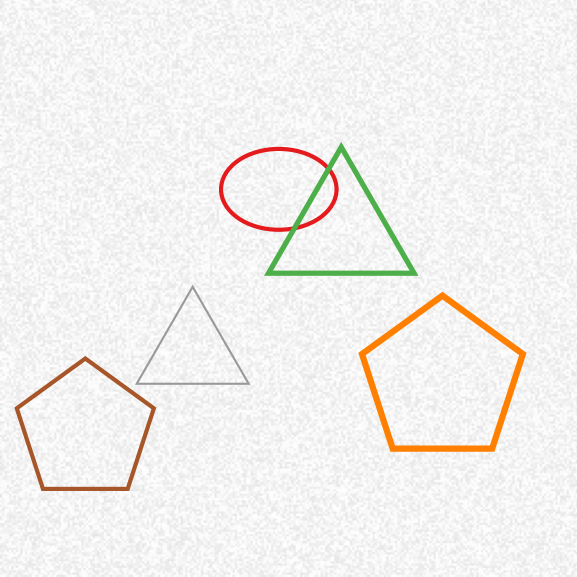[{"shape": "oval", "thickness": 2, "radius": 0.5, "center": [0.483, 0.671]}, {"shape": "triangle", "thickness": 2.5, "radius": 0.73, "center": [0.591, 0.599]}, {"shape": "pentagon", "thickness": 3, "radius": 0.73, "center": [0.766, 0.341]}, {"shape": "pentagon", "thickness": 2, "radius": 0.62, "center": [0.148, 0.254]}, {"shape": "triangle", "thickness": 1, "radius": 0.56, "center": [0.334, 0.391]}]